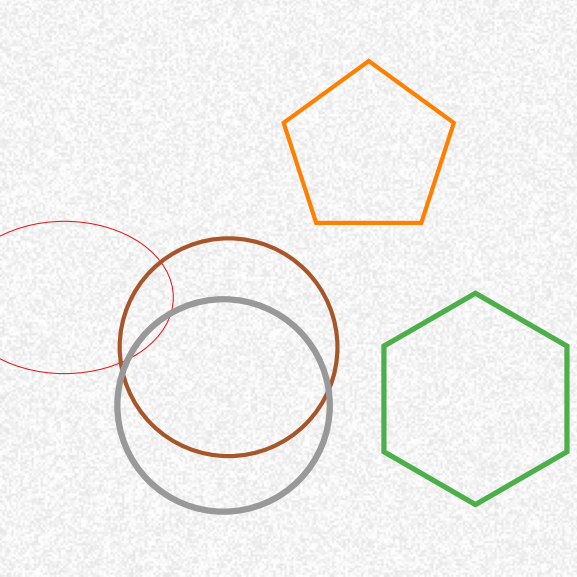[{"shape": "oval", "thickness": 0.5, "radius": 0.94, "center": [0.112, 0.484]}, {"shape": "hexagon", "thickness": 2.5, "radius": 0.91, "center": [0.823, 0.308]}, {"shape": "pentagon", "thickness": 2, "radius": 0.77, "center": [0.639, 0.739]}, {"shape": "circle", "thickness": 2, "radius": 0.94, "center": [0.396, 0.398]}, {"shape": "circle", "thickness": 3, "radius": 0.92, "center": [0.387, 0.297]}]